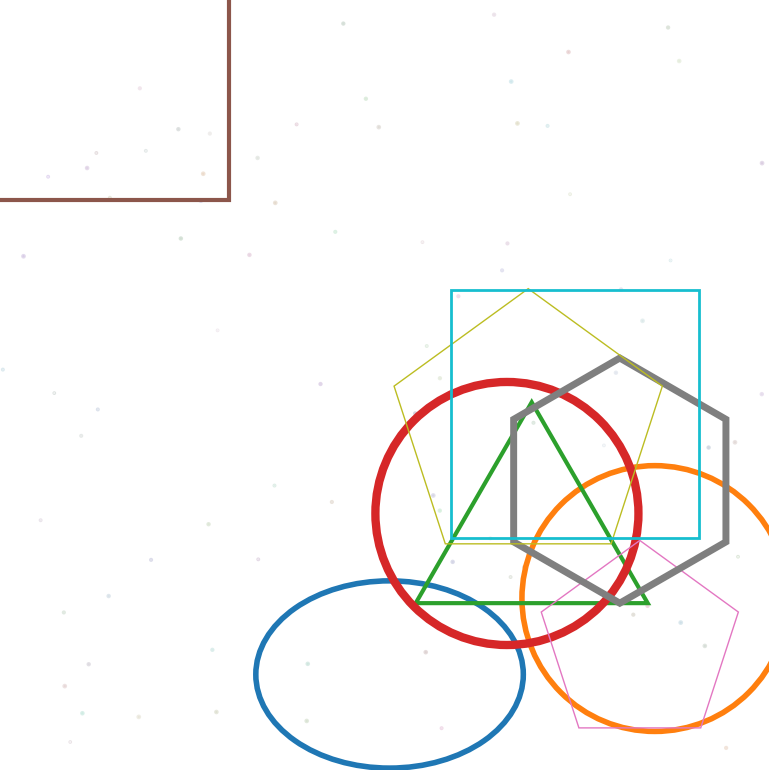[{"shape": "oval", "thickness": 2, "radius": 0.87, "center": [0.506, 0.124]}, {"shape": "circle", "thickness": 2, "radius": 0.86, "center": [0.85, 0.223]}, {"shape": "triangle", "thickness": 1.5, "radius": 0.87, "center": [0.691, 0.304]}, {"shape": "circle", "thickness": 3, "radius": 0.85, "center": [0.658, 0.333]}, {"shape": "square", "thickness": 1.5, "radius": 0.79, "center": [0.14, 0.898]}, {"shape": "pentagon", "thickness": 0.5, "radius": 0.67, "center": [0.831, 0.164]}, {"shape": "hexagon", "thickness": 2.5, "radius": 0.8, "center": [0.805, 0.376]}, {"shape": "pentagon", "thickness": 0.5, "radius": 0.92, "center": [0.686, 0.442]}, {"shape": "square", "thickness": 1, "radius": 0.8, "center": [0.747, 0.462]}]